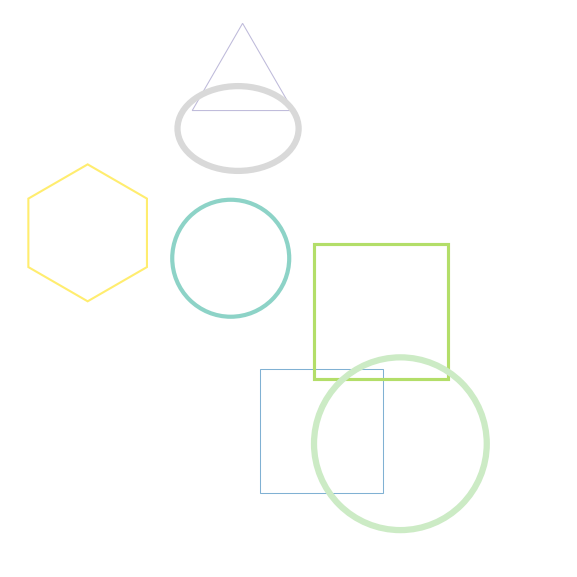[{"shape": "circle", "thickness": 2, "radius": 0.51, "center": [0.4, 0.552]}, {"shape": "triangle", "thickness": 0.5, "radius": 0.5, "center": [0.42, 0.858]}, {"shape": "square", "thickness": 0.5, "radius": 0.53, "center": [0.557, 0.253]}, {"shape": "square", "thickness": 1.5, "radius": 0.58, "center": [0.66, 0.459]}, {"shape": "oval", "thickness": 3, "radius": 0.52, "center": [0.412, 0.777]}, {"shape": "circle", "thickness": 3, "radius": 0.75, "center": [0.693, 0.231]}, {"shape": "hexagon", "thickness": 1, "radius": 0.59, "center": [0.152, 0.596]}]